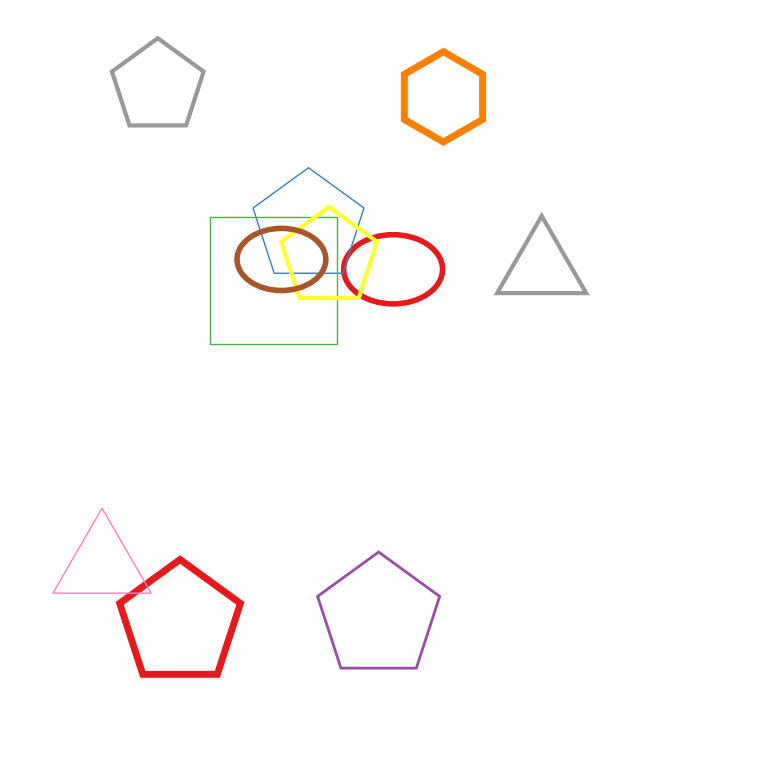[{"shape": "pentagon", "thickness": 2.5, "radius": 0.41, "center": [0.234, 0.191]}, {"shape": "oval", "thickness": 2, "radius": 0.32, "center": [0.511, 0.65]}, {"shape": "pentagon", "thickness": 0.5, "radius": 0.38, "center": [0.401, 0.706]}, {"shape": "square", "thickness": 0.5, "radius": 0.41, "center": [0.355, 0.635]}, {"shape": "pentagon", "thickness": 1, "radius": 0.42, "center": [0.492, 0.2]}, {"shape": "hexagon", "thickness": 2.5, "radius": 0.29, "center": [0.576, 0.874]}, {"shape": "pentagon", "thickness": 1.5, "radius": 0.33, "center": [0.427, 0.666]}, {"shape": "oval", "thickness": 2, "radius": 0.29, "center": [0.365, 0.663]}, {"shape": "triangle", "thickness": 0.5, "radius": 0.37, "center": [0.132, 0.266]}, {"shape": "triangle", "thickness": 1.5, "radius": 0.33, "center": [0.704, 0.653]}, {"shape": "pentagon", "thickness": 1.5, "radius": 0.31, "center": [0.205, 0.888]}]